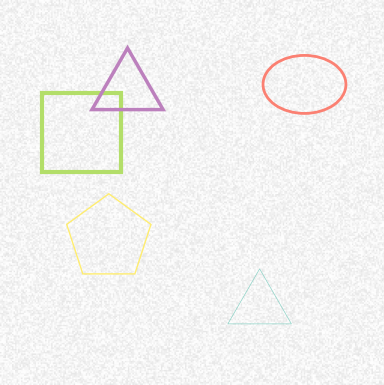[{"shape": "triangle", "thickness": 0.5, "radius": 0.48, "center": [0.674, 0.206]}, {"shape": "oval", "thickness": 2, "radius": 0.54, "center": [0.791, 0.781]}, {"shape": "square", "thickness": 3, "radius": 0.51, "center": [0.211, 0.656]}, {"shape": "triangle", "thickness": 2.5, "radius": 0.53, "center": [0.331, 0.769]}, {"shape": "pentagon", "thickness": 1, "radius": 0.58, "center": [0.283, 0.382]}]